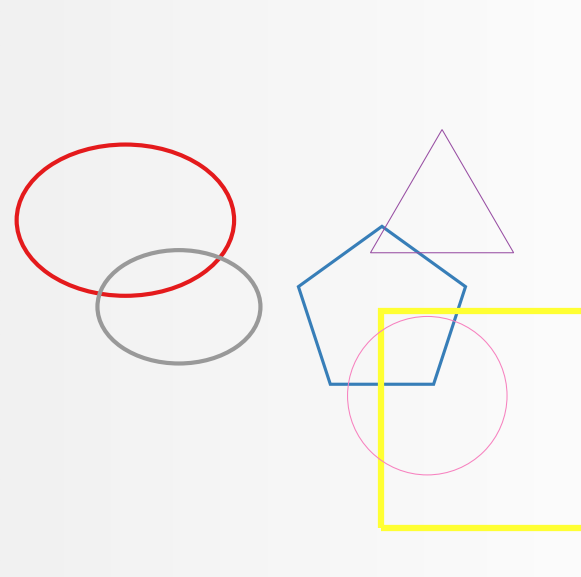[{"shape": "oval", "thickness": 2, "radius": 0.94, "center": [0.216, 0.618]}, {"shape": "pentagon", "thickness": 1.5, "radius": 0.76, "center": [0.657, 0.456]}, {"shape": "triangle", "thickness": 0.5, "radius": 0.71, "center": [0.761, 0.633]}, {"shape": "square", "thickness": 3, "radius": 0.94, "center": [0.844, 0.273]}, {"shape": "circle", "thickness": 0.5, "radius": 0.69, "center": [0.735, 0.314]}, {"shape": "oval", "thickness": 2, "radius": 0.7, "center": [0.308, 0.468]}]